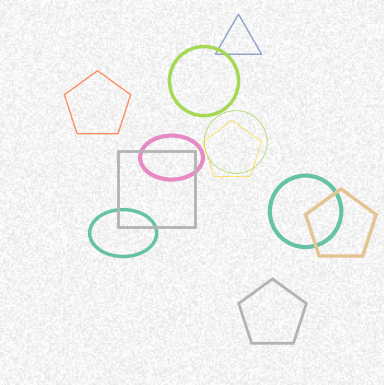[{"shape": "oval", "thickness": 2.5, "radius": 0.44, "center": [0.32, 0.395]}, {"shape": "circle", "thickness": 3, "radius": 0.46, "center": [0.794, 0.451]}, {"shape": "pentagon", "thickness": 1, "radius": 0.45, "center": [0.253, 0.726]}, {"shape": "triangle", "thickness": 1, "radius": 0.35, "center": [0.619, 0.894]}, {"shape": "oval", "thickness": 3, "radius": 0.41, "center": [0.446, 0.591]}, {"shape": "circle", "thickness": 0.5, "radius": 0.41, "center": [0.612, 0.631]}, {"shape": "circle", "thickness": 2.5, "radius": 0.45, "center": [0.53, 0.789]}, {"shape": "pentagon", "thickness": 0.5, "radius": 0.4, "center": [0.603, 0.607]}, {"shape": "pentagon", "thickness": 2.5, "radius": 0.48, "center": [0.885, 0.413]}, {"shape": "square", "thickness": 2, "radius": 0.5, "center": [0.406, 0.509]}, {"shape": "pentagon", "thickness": 2, "radius": 0.46, "center": [0.708, 0.183]}]